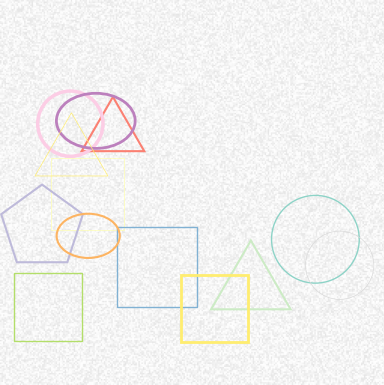[{"shape": "circle", "thickness": 1, "radius": 0.57, "center": [0.819, 0.379]}, {"shape": "square", "thickness": 0.5, "radius": 0.47, "center": [0.227, 0.496]}, {"shape": "pentagon", "thickness": 1.5, "radius": 0.56, "center": [0.109, 0.409]}, {"shape": "triangle", "thickness": 1.5, "radius": 0.47, "center": [0.293, 0.654]}, {"shape": "square", "thickness": 1, "radius": 0.52, "center": [0.408, 0.306]}, {"shape": "oval", "thickness": 1.5, "radius": 0.41, "center": [0.229, 0.387]}, {"shape": "square", "thickness": 1, "radius": 0.44, "center": [0.125, 0.203]}, {"shape": "circle", "thickness": 2.5, "radius": 0.42, "center": [0.183, 0.679]}, {"shape": "circle", "thickness": 0.5, "radius": 0.44, "center": [0.882, 0.311]}, {"shape": "oval", "thickness": 2, "radius": 0.51, "center": [0.249, 0.686]}, {"shape": "triangle", "thickness": 1.5, "radius": 0.6, "center": [0.652, 0.256]}, {"shape": "square", "thickness": 2, "radius": 0.43, "center": [0.556, 0.199]}, {"shape": "triangle", "thickness": 0.5, "radius": 0.55, "center": [0.186, 0.598]}]